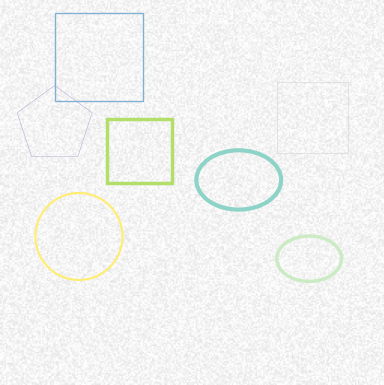[{"shape": "oval", "thickness": 3, "radius": 0.55, "center": [0.62, 0.533]}, {"shape": "pentagon", "thickness": 0.5, "radius": 0.51, "center": [0.142, 0.676]}, {"shape": "square", "thickness": 1, "radius": 0.57, "center": [0.257, 0.852]}, {"shape": "square", "thickness": 2.5, "radius": 0.42, "center": [0.363, 0.608]}, {"shape": "square", "thickness": 0.5, "radius": 0.46, "center": [0.812, 0.695]}, {"shape": "oval", "thickness": 2.5, "radius": 0.42, "center": [0.803, 0.328]}, {"shape": "circle", "thickness": 1.5, "radius": 0.56, "center": [0.205, 0.386]}]